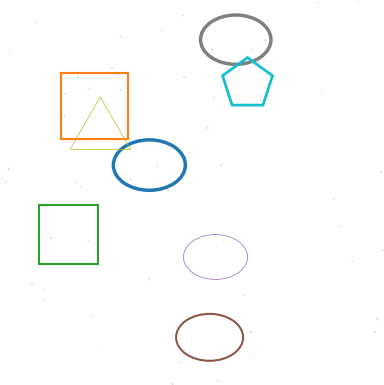[{"shape": "oval", "thickness": 2.5, "radius": 0.47, "center": [0.388, 0.571]}, {"shape": "square", "thickness": 1.5, "radius": 0.43, "center": [0.245, 0.726]}, {"shape": "square", "thickness": 1.5, "radius": 0.38, "center": [0.177, 0.391]}, {"shape": "oval", "thickness": 0.5, "radius": 0.42, "center": [0.56, 0.332]}, {"shape": "oval", "thickness": 1.5, "radius": 0.44, "center": [0.544, 0.124]}, {"shape": "oval", "thickness": 2.5, "radius": 0.46, "center": [0.612, 0.897]}, {"shape": "triangle", "thickness": 0.5, "radius": 0.45, "center": [0.261, 0.657]}, {"shape": "pentagon", "thickness": 2, "radius": 0.34, "center": [0.643, 0.782]}]